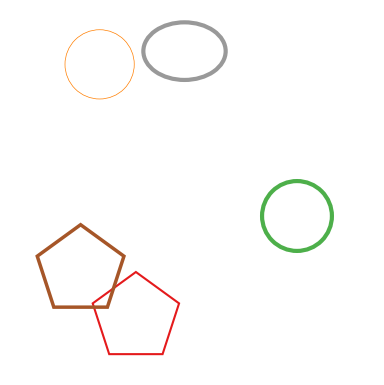[{"shape": "pentagon", "thickness": 1.5, "radius": 0.59, "center": [0.353, 0.176]}, {"shape": "circle", "thickness": 3, "radius": 0.45, "center": [0.771, 0.439]}, {"shape": "circle", "thickness": 0.5, "radius": 0.45, "center": [0.259, 0.833]}, {"shape": "pentagon", "thickness": 2.5, "radius": 0.59, "center": [0.209, 0.298]}, {"shape": "oval", "thickness": 3, "radius": 0.53, "center": [0.479, 0.867]}]